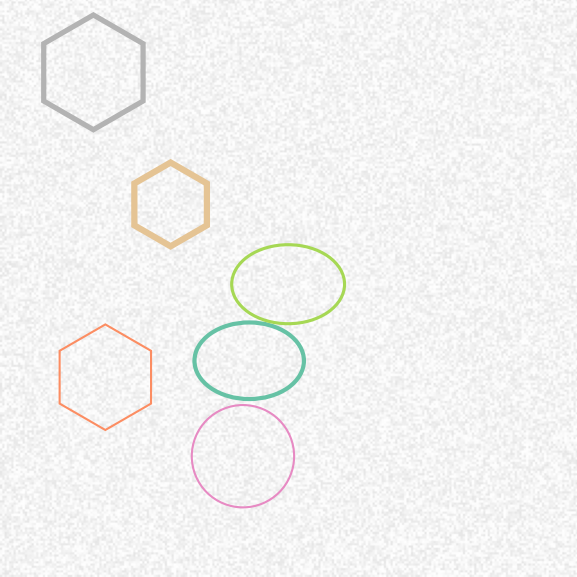[{"shape": "oval", "thickness": 2, "radius": 0.47, "center": [0.432, 0.374]}, {"shape": "hexagon", "thickness": 1, "radius": 0.46, "center": [0.182, 0.346]}, {"shape": "circle", "thickness": 1, "radius": 0.44, "center": [0.421, 0.209]}, {"shape": "oval", "thickness": 1.5, "radius": 0.49, "center": [0.499, 0.507]}, {"shape": "hexagon", "thickness": 3, "radius": 0.36, "center": [0.295, 0.645]}, {"shape": "hexagon", "thickness": 2.5, "radius": 0.5, "center": [0.162, 0.874]}]